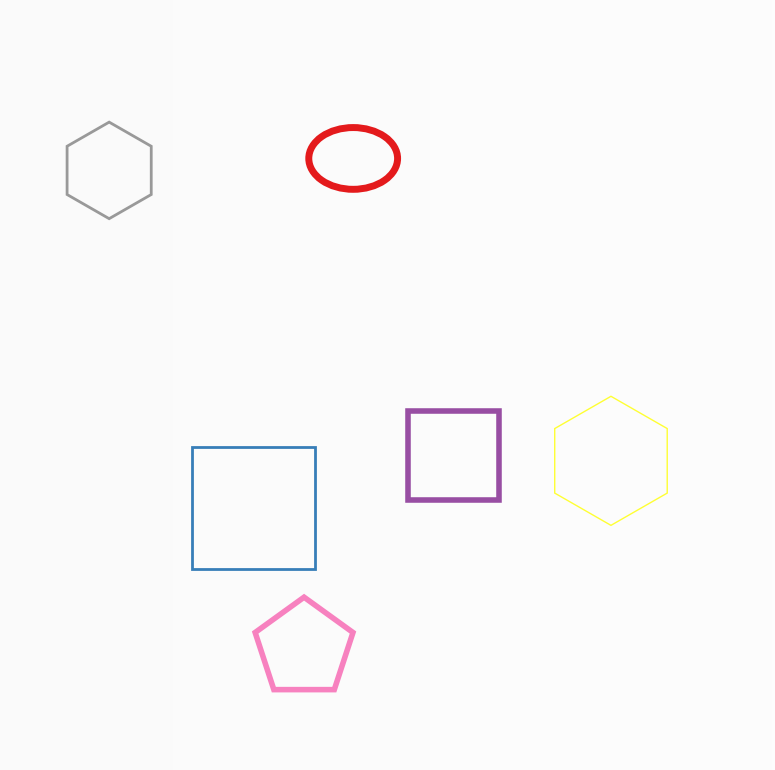[{"shape": "oval", "thickness": 2.5, "radius": 0.29, "center": [0.456, 0.794]}, {"shape": "square", "thickness": 1, "radius": 0.4, "center": [0.327, 0.34]}, {"shape": "square", "thickness": 2, "radius": 0.29, "center": [0.585, 0.409]}, {"shape": "hexagon", "thickness": 0.5, "radius": 0.42, "center": [0.788, 0.402]}, {"shape": "pentagon", "thickness": 2, "radius": 0.33, "center": [0.392, 0.158]}, {"shape": "hexagon", "thickness": 1, "radius": 0.31, "center": [0.141, 0.779]}]